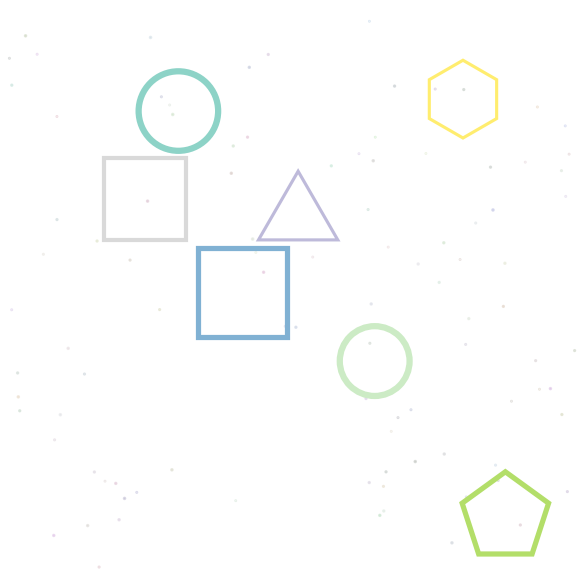[{"shape": "circle", "thickness": 3, "radius": 0.34, "center": [0.309, 0.807]}, {"shape": "triangle", "thickness": 1.5, "radius": 0.4, "center": [0.516, 0.623]}, {"shape": "square", "thickness": 2.5, "radius": 0.39, "center": [0.42, 0.493]}, {"shape": "pentagon", "thickness": 2.5, "radius": 0.39, "center": [0.875, 0.103]}, {"shape": "square", "thickness": 2, "radius": 0.36, "center": [0.251, 0.654]}, {"shape": "circle", "thickness": 3, "radius": 0.3, "center": [0.649, 0.374]}, {"shape": "hexagon", "thickness": 1.5, "radius": 0.34, "center": [0.802, 0.827]}]